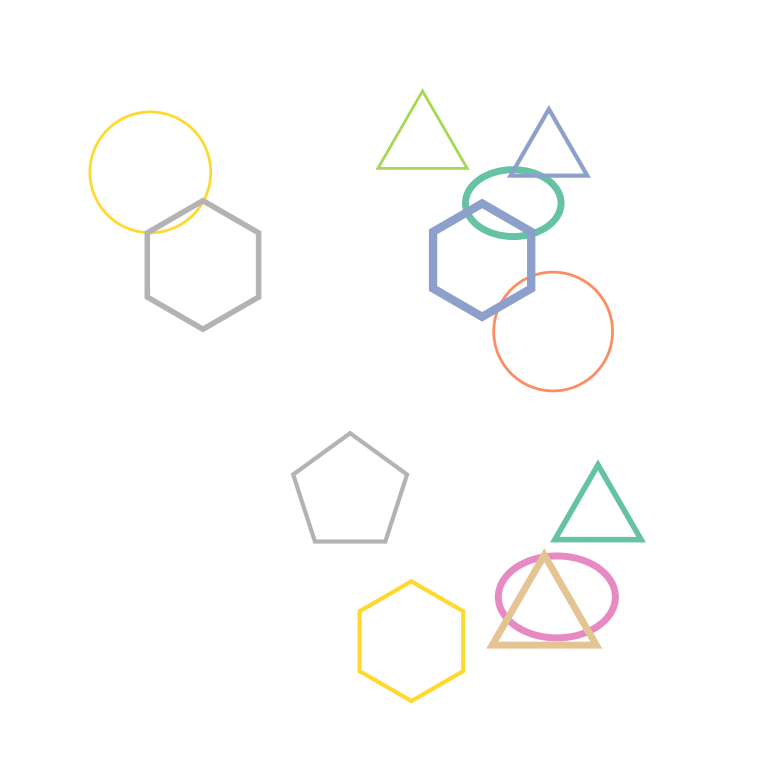[{"shape": "triangle", "thickness": 2, "radius": 0.32, "center": [0.777, 0.332]}, {"shape": "oval", "thickness": 2.5, "radius": 0.31, "center": [0.667, 0.736]}, {"shape": "circle", "thickness": 1, "radius": 0.39, "center": [0.718, 0.569]}, {"shape": "hexagon", "thickness": 3, "radius": 0.37, "center": [0.626, 0.662]}, {"shape": "triangle", "thickness": 1.5, "radius": 0.29, "center": [0.713, 0.801]}, {"shape": "oval", "thickness": 2.5, "radius": 0.38, "center": [0.723, 0.225]}, {"shape": "triangle", "thickness": 1, "radius": 0.33, "center": [0.549, 0.815]}, {"shape": "hexagon", "thickness": 1.5, "radius": 0.39, "center": [0.534, 0.167]}, {"shape": "circle", "thickness": 1, "radius": 0.39, "center": [0.195, 0.776]}, {"shape": "triangle", "thickness": 2.5, "radius": 0.39, "center": [0.707, 0.201]}, {"shape": "hexagon", "thickness": 2, "radius": 0.42, "center": [0.264, 0.656]}, {"shape": "pentagon", "thickness": 1.5, "radius": 0.39, "center": [0.455, 0.36]}]